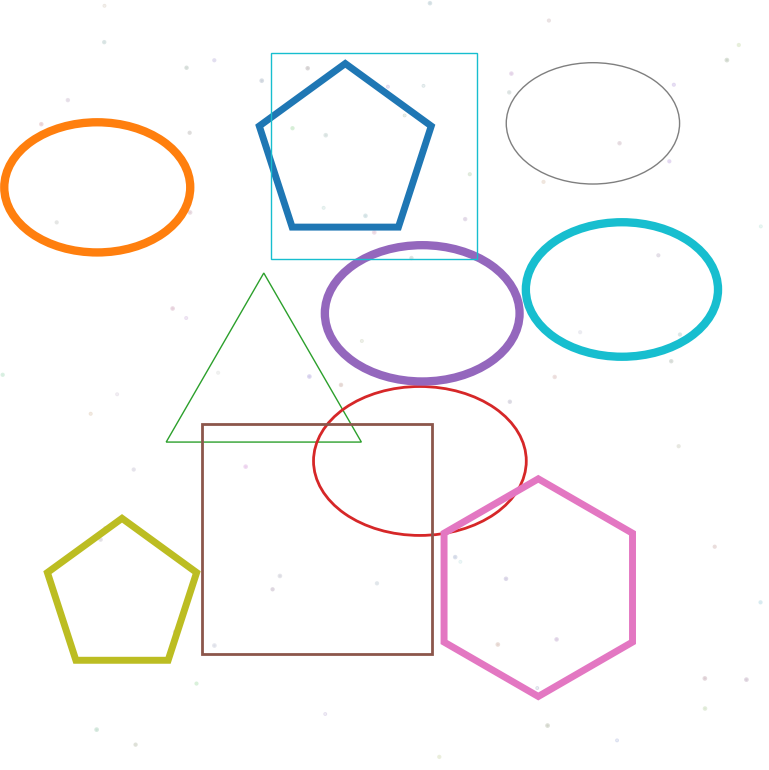[{"shape": "pentagon", "thickness": 2.5, "radius": 0.59, "center": [0.448, 0.8]}, {"shape": "oval", "thickness": 3, "radius": 0.6, "center": [0.126, 0.757]}, {"shape": "triangle", "thickness": 0.5, "radius": 0.73, "center": [0.343, 0.499]}, {"shape": "oval", "thickness": 1, "radius": 0.69, "center": [0.545, 0.401]}, {"shape": "oval", "thickness": 3, "radius": 0.63, "center": [0.548, 0.593]}, {"shape": "square", "thickness": 1, "radius": 0.75, "center": [0.412, 0.299]}, {"shape": "hexagon", "thickness": 2.5, "radius": 0.71, "center": [0.699, 0.237]}, {"shape": "oval", "thickness": 0.5, "radius": 0.56, "center": [0.77, 0.84]}, {"shape": "pentagon", "thickness": 2.5, "radius": 0.51, "center": [0.158, 0.225]}, {"shape": "square", "thickness": 0.5, "radius": 0.67, "center": [0.486, 0.798]}, {"shape": "oval", "thickness": 3, "radius": 0.62, "center": [0.808, 0.624]}]